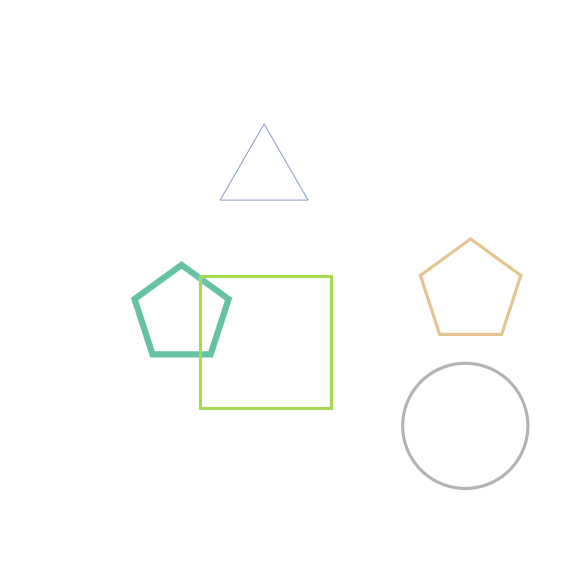[{"shape": "pentagon", "thickness": 3, "radius": 0.43, "center": [0.314, 0.455]}, {"shape": "triangle", "thickness": 0.5, "radius": 0.44, "center": [0.457, 0.697]}, {"shape": "square", "thickness": 1.5, "radius": 0.57, "center": [0.46, 0.406]}, {"shape": "pentagon", "thickness": 1.5, "radius": 0.46, "center": [0.815, 0.494]}, {"shape": "circle", "thickness": 1.5, "radius": 0.54, "center": [0.806, 0.262]}]